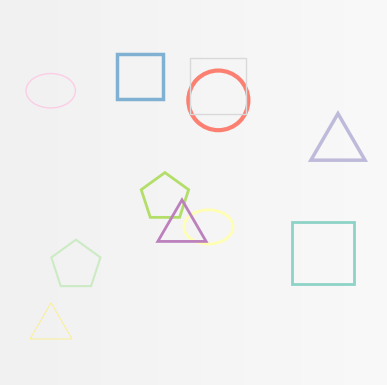[{"shape": "square", "thickness": 2, "radius": 0.4, "center": [0.833, 0.342]}, {"shape": "oval", "thickness": 2, "radius": 0.32, "center": [0.538, 0.411]}, {"shape": "triangle", "thickness": 2.5, "radius": 0.4, "center": [0.872, 0.624]}, {"shape": "circle", "thickness": 3, "radius": 0.39, "center": [0.563, 0.739]}, {"shape": "square", "thickness": 2.5, "radius": 0.29, "center": [0.362, 0.802]}, {"shape": "pentagon", "thickness": 2, "radius": 0.32, "center": [0.426, 0.487]}, {"shape": "oval", "thickness": 1, "radius": 0.32, "center": [0.131, 0.764]}, {"shape": "square", "thickness": 1, "radius": 0.36, "center": [0.563, 0.776]}, {"shape": "triangle", "thickness": 2, "radius": 0.36, "center": [0.47, 0.409]}, {"shape": "pentagon", "thickness": 1.5, "radius": 0.33, "center": [0.196, 0.311]}, {"shape": "triangle", "thickness": 0.5, "radius": 0.31, "center": [0.132, 0.151]}]